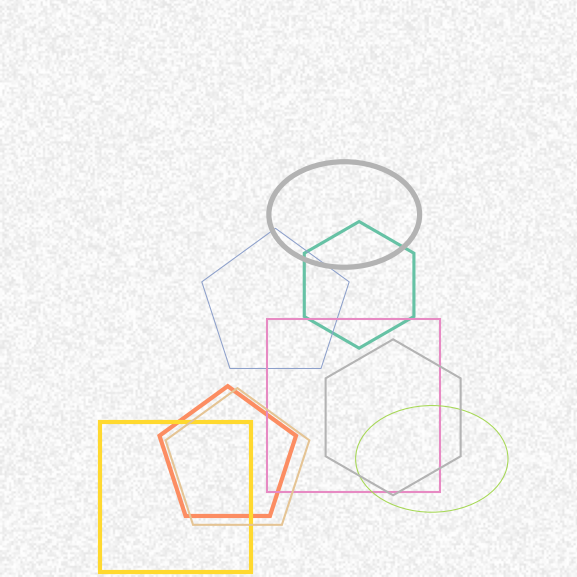[{"shape": "hexagon", "thickness": 1.5, "radius": 0.55, "center": [0.622, 0.506]}, {"shape": "pentagon", "thickness": 2, "radius": 0.62, "center": [0.394, 0.206]}, {"shape": "pentagon", "thickness": 0.5, "radius": 0.67, "center": [0.477, 0.47]}, {"shape": "square", "thickness": 1, "radius": 0.75, "center": [0.612, 0.297]}, {"shape": "oval", "thickness": 0.5, "radius": 0.66, "center": [0.748, 0.205]}, {"shape": "square", "thickness": 2, "radius": 0.65, "center": [0.304, 0.138]}, {"shape": "pentagon", "thickness": 1, "radius": 0.65, "center": [0.411, 0.196]}, {"shape": "hexagon", "thickness": 1, "radius": 0.67, "center": [0.681, 0.277]}, {"shape": "oval", "thickness": 2.5, "radius": 0.65, "center": [0.596, 0.628]}]